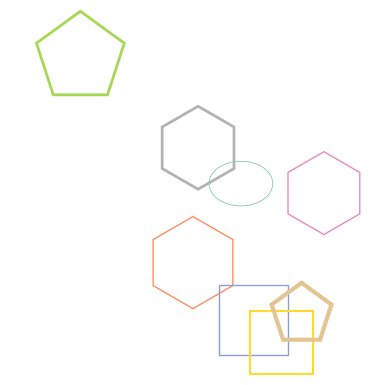[{"shape": "oval", "thickness": 0.5, "radius": 0.41, "center": [0.626, 0.523]}, {"shape": "hexagon", "thickness": 1, "radius": 0.6, "center": [0.501, 0.318]}, {"shape": "square", "thickness": 1, "radius": 0.45, "center": [0.659, 0.169]}, {"shape": "hexagon", "thickness": 1, "radius": 0.54, "center": [0.841, 0.498]}, {"shape": "pentagon", "thickness": 2, "radius": 0.6, "center": [0.209, 0.851]}, {"shape": "square", "thickness": 1.5, "radius": 0.41, "center": [0.731, 0.11]}, {"shape": "pentagon", "thickness": 3, "radius": 0.41, "center": [0.783, 0.184]}, {"shape": "hexagon", "thickness": 2, "radius": 0.54, "center": [0.515, 0.616]}]